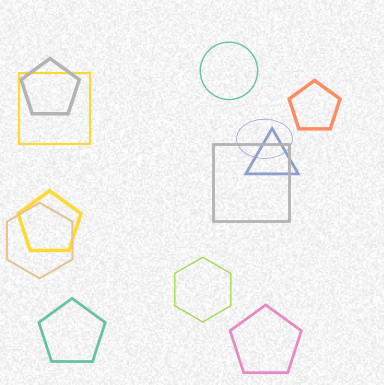[{"shape": "circle", "thickness": 1, "radius": 0.37, "center": [0.595, 0.816]}, {"shape": "pentagon", "thickness": 2, "radius": 0.45, "center": [0.187, 0.134]}, {"shape": "pentagon", "thickness": 2.5, "radius": 0.35, "center": [0.817, 0.722]}, {"shape": "oval", "thickness": 0.5, "radius": 0.36, "center": [0.687, 0.639]}, {"shape": "triangle", "thickness": 2, "radius": 0.39, "center": [0.707, 0.588]}, {"shape": "pentagon", "thickness": 2, "radius": 0.49, "center": [0.69, 0.111]}, {"shape": "hexagon", "thickness": 1, "radius": 0.42, "center": [0.527, 0.248]}, {"shape": "square", "thickness": 1.5, "radius": 0.46, "center": [0.141, 0.719]}, {"shape": "pentagon", "thickness": 2.5, "radius": 0.43, "center": [0.129, 0.419]}, {"shape": "hexagon", "thickness": 1.5, "radius": 0.49, "center": [0.103, 0.375]}, {"shape": "pentagon", "thickness": 2.5, "radius": 0.4, "center": [0.13, 0.769]}, {"shape": "square", "thickness": 2, "radius": 0.49, "center": [0.652, 0.526]}]